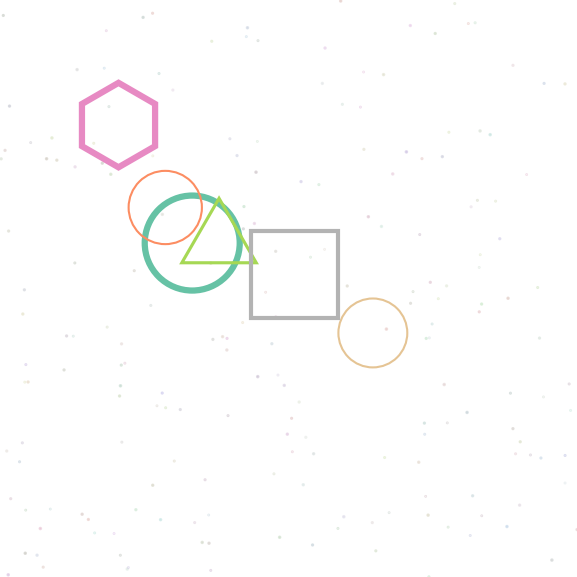[{"shape": "circle", "thickness": 3, "radius": 0.41, "center": [0.333, 0.578]}, {"shape": "circle", "thickness": 1, "radius": 0.32, "center": [0.286, 0.64]}, {"shape": "hexagon", "thickness": 3, "radius": 0.37, "center": [0.205, 0.783]}, {"shape": "triangle", "thickness": 1.5, "radius": 0.37, "center": [0.379, 0.581]}, {"shape": "circle", "thickness": 1, "radius": 0.3, "center": [0.646, 0.423]}, {"shape": "square", "thickness": 2, "radius": 0.38, "center": [0.509, 0.524]}]